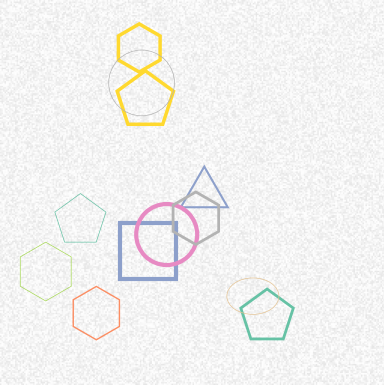[{"shape": "pentagon", "thickness": 2, "radius": 0.36, "center": [0.694, 0.178]}, {"shape": "pentagon", "thickness": 0.5, "radius": 0.35, "center": [0.209, 0.428]}, {"shape": "hexagon", "thickness": 1, "radius": 0.35, "center": [0.25, 0.187]}, {"shape": "triangle", "thickness": 1.5, "radius": 0.35, "center": [0.531, 0.497]}, {"shape": "square", "thickness": 3, "radius": 0.36, "center": [0.384, 0.348]}, {"shape": "circle", "thickness": 3, "radius": 0.4, "center": [0.433, 0.391]}, {"shape": "hexagon", "thickness": 0.5, "radius": 0.38, "center": [0.119, 0.295]}, {"shape": "pentagon", "thickness": 2.5, "radius": 0.38, "center": [0.377, 0.739]}, {"shape": "hexagon", "thickness": 2.5, "radius": 0.31, "center": [0.362, 0.875]}, {"shape": "oval", "thickness": 0.5, "radius": 0.34, "center": [0.657, 0.231]}, {"shape": "hexagon", "thickness": 2, "radius": 0.34, "center": [0.509, 0.433]}, {"shape": "circle", "thickness": 0.5, "radius": 0.43, "center": [0.368, 0.785]}]